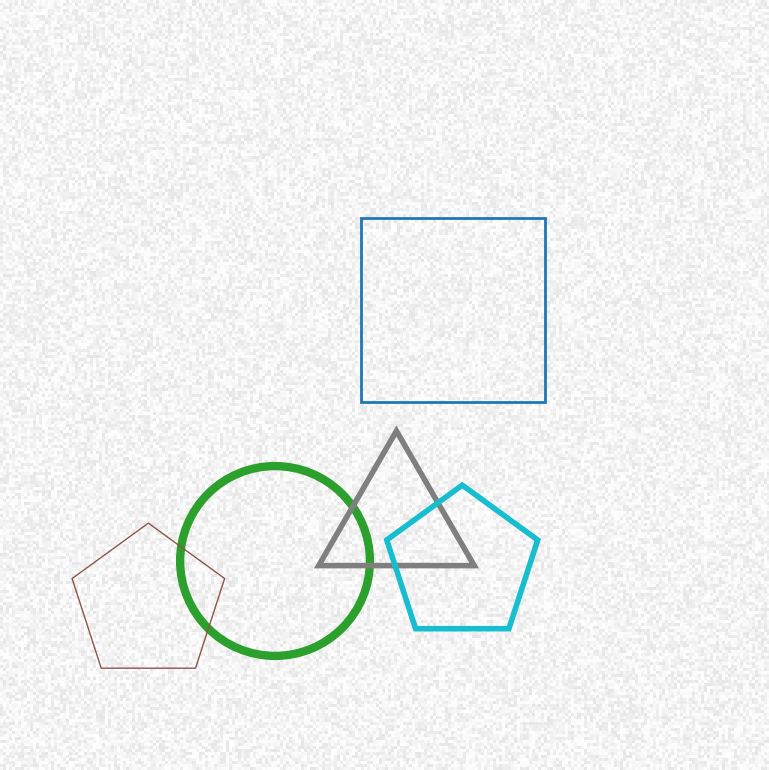[{"shape": "square", "thickness": 1, "radius": 0.6, "center": [0.588, 0.597]}, {"shape": "circle", "thickness": 3, "radius": 0.62, "center": [0.357, 0.271]}, {"shape": "pentagon", "thickness": 0.5, "radius": 0.52, "center": [0.193, 0.216]}, {"shape": "triangle", "thickness": 2, "radius": 0.58, "center": [0.515, 0.324]}, {"shape": "pentagon", "thickness": 2, "radius": 0.52, "center": [0.6, 0.267]}]